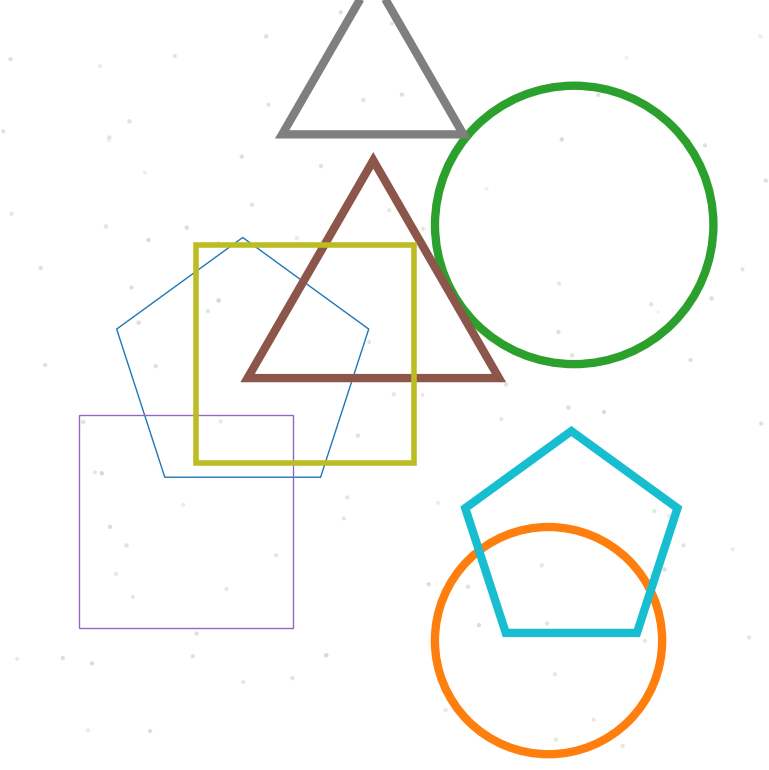[{"shape": "pentagon", "thickness": 0.5, "radius": 0.86, "center": [0.315, 0.519]}, {"shape": "circle", "thickness": 3, "radius": 0.74, "center": [0.712, 0.168]}, {"shape": "circle", "thickness": 3, "radius": 0.9, "center": [0.746, 0.708]}, {"shape": "square", "thickness": 0.5, "radius": 0.69, "center": [0.242, 0.323]}, {"shape": "triangle", "thickness": 3, "radius": 0.94, "center": [0.485, 0.603]}, {"shape": "triangle", "thickness": 3, "radius": 0.68, "center": [0.484, 0.893]}, {"shape": "square", "thickness": 2, "radius": 0.71, "center": [0.397, 0.541]}, {"shape": "pentagon", "thickness": 3, "radius": 0.72, "center": [0.742, 0.295]}]